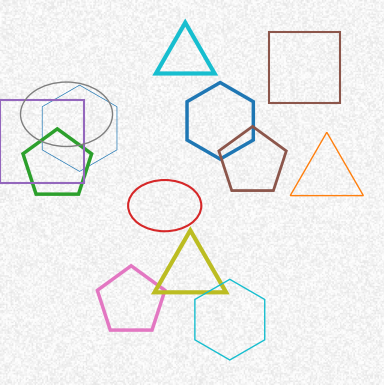[{"shape": "hexagon", "thickness": 2.5, "radius": 0.5, "center": [0.572, 0.686]}, {"shape": "hexagon", "thickness": 0.5, "radius": 0.56, "center": [0.207, 0.667]}, {"shape": "triangle", "thickness": 1, "radius": 0.55, "center": [0.849, 0.547]}, {"shape": "pentagon", "thickness": 2.5, "radius": 0.47, "center": [0.149, 0.572]}, {"shape": "oval", "thickness": 1.5, "radius": 0.48, "center": [0.428, 0.466]}, {"shape": "square", "thickness": 1.5, "radius": 0.54, "center": [0.109, 0.633]}, {"shape": "pentagon", "thickness": 2, "radius": 0.46, "center": [0.656, 0.58]}, {"shape": "square", "thickness": 1.5, "radius": 0.46, "center": [0.791, 0.824]}, {"shape": "pentagon", "thickness": 2.5, "radius": 0.46, "center": [0.341, 0.217]}, {"shape": "oval", "thickness": 1, "radius": 0.6, "center": [0.173, 0.703]}, {"shape": "triangle", "thickness": 3, "radius": 0.54, "center": [0.494, 0.294]}, {"shape": "triangle", "thickness": 3, "radius": 0.44, "center": [0.481, 0.853]}, {"shape": "hexagon", "thickness": 1, "radius": 0.52, "center": [0.597, 0.17]}]